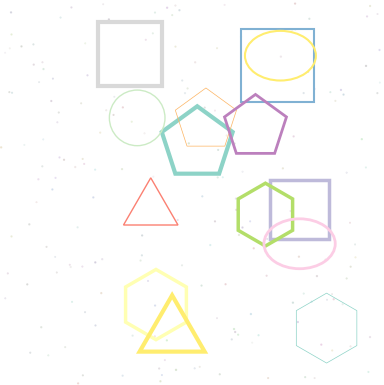[{"shape": "hexagon", "thickness": 0.5, "radius": 0.45, "center": [0.848, 0.148]}, {"shape": "pentagon", "thickness": 3, "radius": 0.48, "center": [0.512, 0.627]}, {"shape": "hexagon", "thickness": 2.5, "radius": 0.46, "center": [0.405, 0.209]}, {"shape": "square", "thickness": 2.5, "radius": 0.39, "center": [0.778, 0.456]}, {"shape": "triangle", "thickness": 1, "radius": 0.41, "center": [0.392, 0.456]}, {"shape": "square", "thickness": 1.5, "radius": 0.47, "center": [0.721, 0.83]}, {"shape": "pentagon", "thickness": 0.5, "radius": 0.42, "center": [0.535, 0.688]}, {"shape": "hexagon", "thickness": 2.5, "radius": 0.41, "center": [0.689, 0.443]}, {"shape": "oval", "thickness": 2, "radius": 0.46, "center": [0.778, 0.367]}, {"shape": "square", "thickness": 3, "radius": 0.42, "center": [0.338, 0.861]}, {"shape": "pentagon", "thickness": 2, "radius": 0.42, "center": [0.664, 0.67]}, {"shape": "circle", "thickness": 1, "radius": 0.36, "center": [0.356, 0.694]}, {"shape": "oval", "thickness": 1.5, "radius": 0.46, "center": [0.728, 0.855]}, {"shape": "triangle", "thickness": 3, "radius": 0.49, "center": [0.447, 0.135]}]